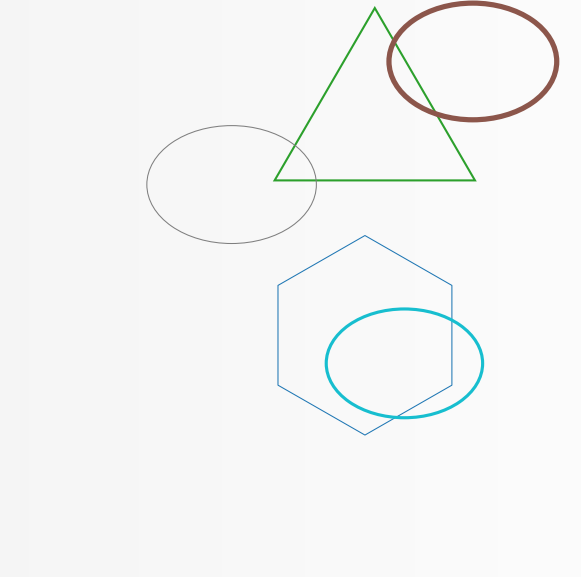[{"shape": "hexagon", "thickness": 0.5, "radius": 0.86, "center": [0.628, 0.419]}, {"shape": "triangle", "thickness": 1, "radius": 0.99, "center": [0.645, 0.786]}, {"shape": "oval", "thickness": 2.5, "radius": 0.72, "center": [0.814, 0.893]}, {"shape": "oval", "thickness": 0.5, "radius": 0.73, "center": [0.398, 0.68]}, {"shape": "oval", "thickness": 1.5, "radius": 0.67, "center": [0.696, 0.37]}]